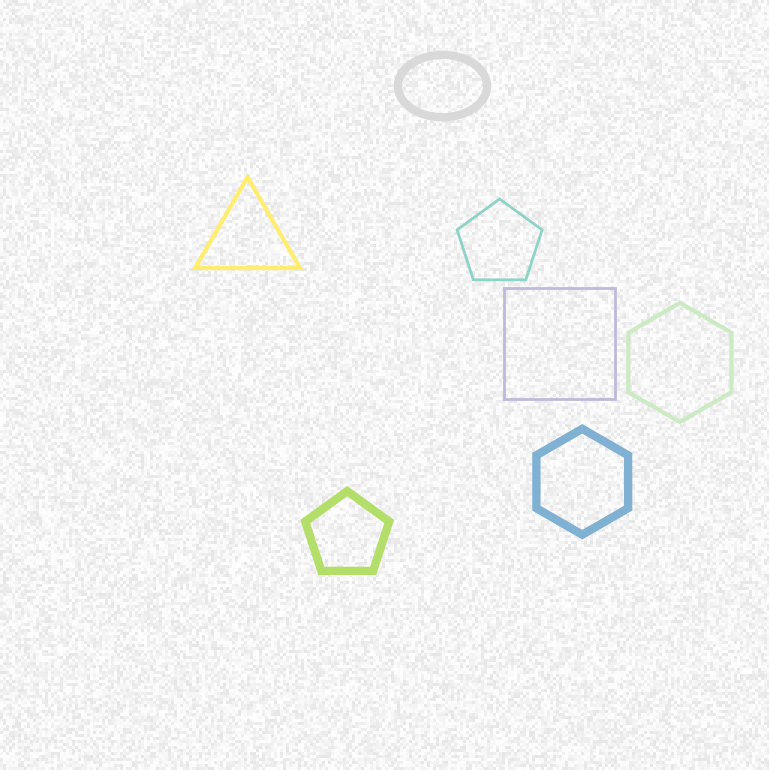[{"shape": "pentagon", "thickness": 1, "radius": 0.29, "center": [0.649, 0.684]}, {"shape": "square", "thickness": 1, "radius": 0.36, "center": [0.726, 0.554]}, {"shape": "hexagon", "thickness": 3, "radius": 0.34, "center": [0.756, 0.374]}, {"shape": "pentagon", "thickness": 3, "radius": 0.29, "center": [0.451, 0.305]}, {"shape": "oval", "thickness": 3, "radius": 0.29, "center": [0.575, 0.888]}, {"shape": "hexagon", "thickness": 1.5, "radius": 0.39, "center": [0.883, 0.529]}, {"shape": "triangle", "thickness": 1.5, "radius": 0.39, "center": [0.321, 0.691]}]